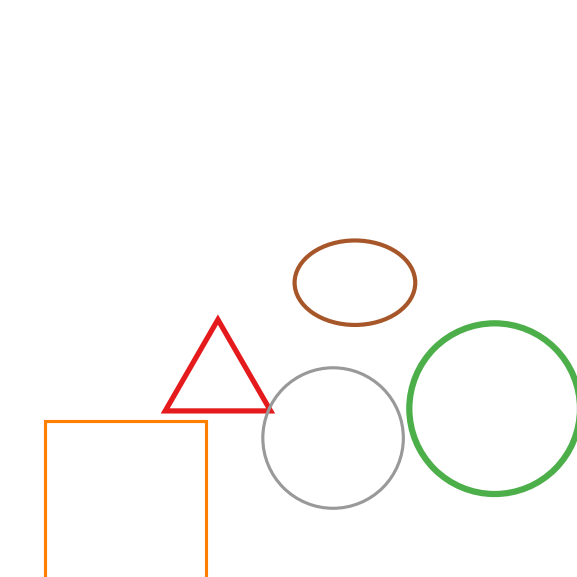[{"shape": "triangle", "thickness": 2.5, "radius": 0.53, "center": [0.377, 0.34]}, {"shape": "circle", "thickness": 3, "radius": 0.74, "center": [0.857, 0.291]}, {"shape": "square", "thickness": 1.5, "radius": 0.7, "center": [0.217, 0.131]}, {"shape": "oval", "thickness": 2, "radius": 0.52, "center": [0.615, 0.51]}, {"shape": "circle", "thickness": 1.5, "radius": 0.61, "center": [0.577, 0.241]}]